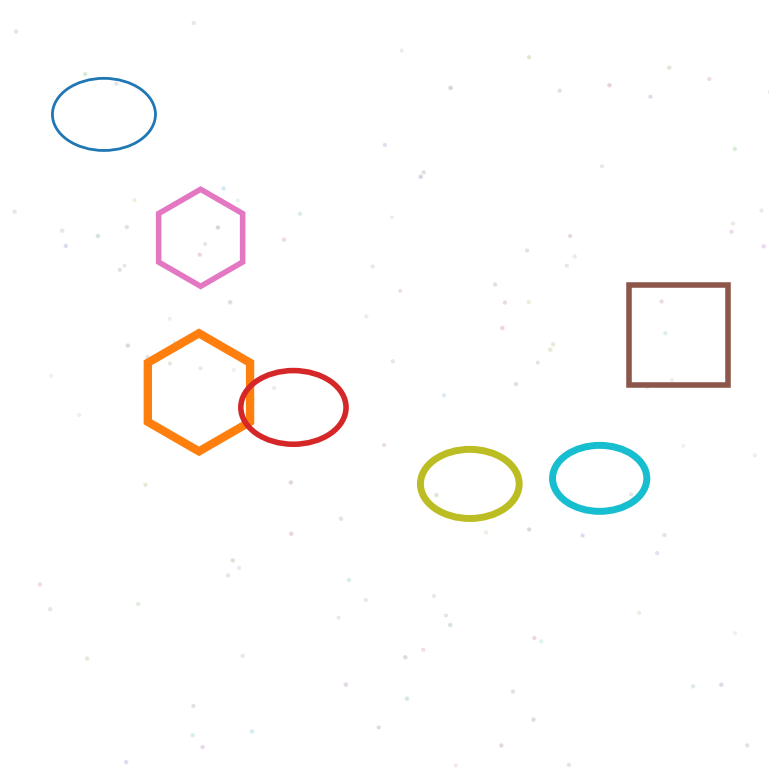[{"shape": "oval", "thickness": 1, "radius": 0.33, "center": [0.135, 0.851]}, {"shape": "hexagon", "thickness": 3, "radius": 0.38, "center": [0.258, 0.491]}, {"shape": "oval", "thickness": 2, "radius": 0.34, "center": [0.381, 0.471]}, {"shape": "square", "thickness": 2, "radius": 0.32, "center": [0.881, 0.565]}, {"shape": "hexagon", "thickness": 2, "radius": 0.31, "center": [0.261, 0.691]}, {"shape": "oval", "thickness": 2.5, "radius": 0.32, "center": [0.61, 0.372]}, {"shape": "oval", "thickness": 2.5, "radius": 0.31, "center": [0.779, 0.379]}]